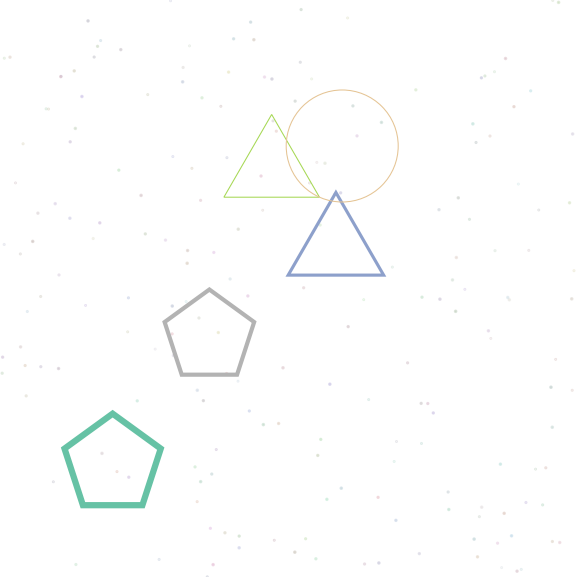[{"shape": "pentagon", "thickness": 3, "radius": 0.44, "center": [0.195, 0.195]}, {"shape": "triangle", "thickness": 1.5, "radius": 0.48, "center": [0.582, 0.57]}, {"shape": "triangle", "thickness": 0.5, "radius": 0.48, "center": [0.47, 0.705]}, {"shape": "circle", "thickness": 0.5, "radius": 0.48, "center": [0.593, 0.746]}, {"shape": "pentagon", "thickness": 2, "radius": 0.41, "center": [0.363, 0.416]}]